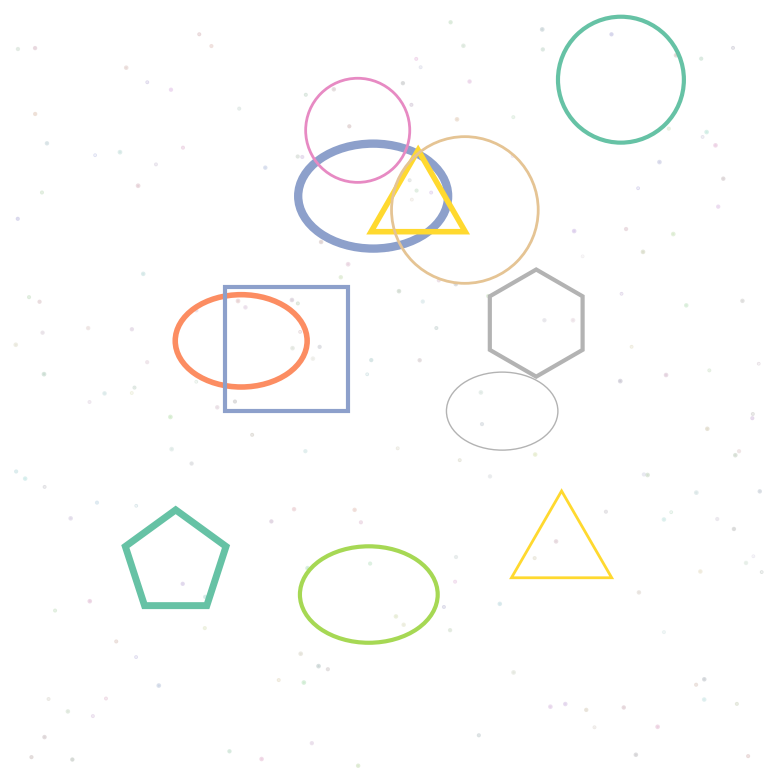[{"shape": "pentagon", "thickness": 2.5, "radius": 0.34, "center": [0.228, 0.269]}, {"shape": "circle", "thickness": 1.5, "radius": 0.41, "center": [0.806, 0.897]}, {"shape": "oval", "thickness": 2, "radius": 0.43, "center": [0.313, 0.557]}, {"shape": "square", "thickness": 1.5, "radius": 0.4, "center": [0.372, 0.547]}, {"shape": "oval", "thickness": 3, "radius": 0.49, "center": [0.485, 0.745]}, {"shape": "circle", "thickness": 1, "radius": 0.34, "center": [0.465, 0.831]}, {"shape": "oval", "thickness": 1.5, "radius": 0.45, "center": [0.479, 0.228]}, {"shape": "triangle", "thickness": 1, "radius": 0.38, "center": [0.729, 0.287]}, {"shape": "triangle", "thickness": 2, "radius": 0.35, "center": [0.543, 0.734]}, {"shape": "circle", "thickness": 1, "radius": 0.48, "center": [0.604, 0.727]}, {"shape": "oval", "thickness": 0.5, "radius": 0.36, "center": [0.652, 0.466]}, {"shape": "hexagon", "thickness": 1.5, "radius": 0.35, "center": [0.696, 0.58]}]